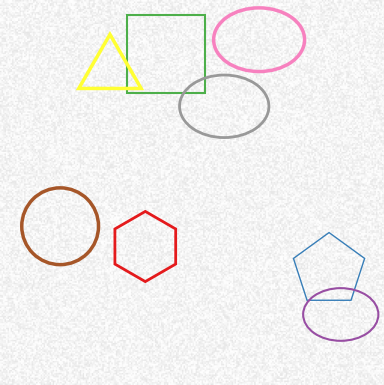[{"shape": "hexagon", "thickness": 2, "radius": 0.46, "center": [0.377, 0.36]}, {"shape": "pentagon", "thickness": 1, "radius": 0.49, "center": [0.855, 0.299]}, {"shape": "square", "thickness": 1.5, "radius": 0.5, "center": [0.43, 0.859]}, {"shape": "oval", "thickness": 1.5, "radius": 0.49, "center": [0.885, 0.183]}, {"shape": "triangle", "thickness": 2.5, "radius": 0.47, "center": [0.286, 0.817]}, {"shape": "circle", "thickness": 2.5, "radius": 0.5, "center": [0.156, 0.412]}, {"shape": "oval", "thickness": 2.5, "radius": 0.59, "center": [0.673, 0.897]}, {"shape": "oval", "thickness": 2, "radius": 0.58, "center": [0.582, 0.724]}]